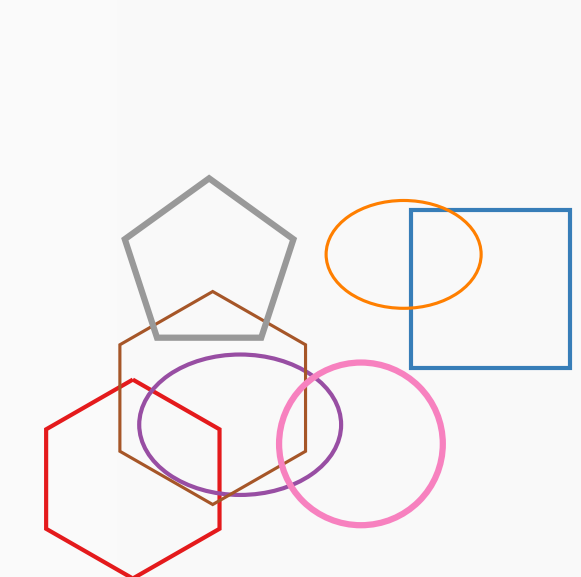[{"shape": "hexagon", "thickness": 2, "radius": 0.86, "center": [0.229, 0.17]}, {"shape": "square", "thickness": 2, "radius": 0.68, "center": [0.844, 0.498]}, {"shape": "oval", "thickness": 2, "radius": 0.87, "center": [0.413, 0.264]}, {"shape": "oval", "thickness": 1.5, "radius": 0.67, "center": [0.694, 0.559]}, {"shape": "hexagon", "thickness": 1.5, "radius": 0.92, "center": [0.366, 0.31]}, {"shape": "circle", "thickness": 3, "radius": 0.7, "center": [0.621, 0.231]}, {"shape": "pentagon", "thickness": 3, "radius": 0.76, "center": [0.36, 0.538]}]